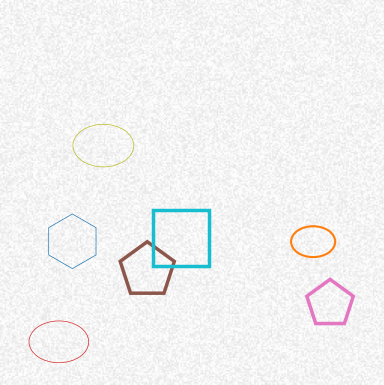[{"shape": "hexagon", "thickness": 0.5, "radius": 0.35, "center": [0.188, 0.373]}, {"shape": "oval", "thickness": 1.5, "radius": 0.29, "center": [0.813, 0.372]}, {"shape": "oval", "thickness": 0.5, "radius": 0.39, "center": [0.153, 0.112]}, {"shape": "pentagon", "thickness": 2.5, "radius": 0.37, "center": [0.382, 0.298]}, {"shape": "pentagon", "thickness": 2.5, "radius": 0.32, "center": [0.857, 0.211]}, {"shape": "oval", "thickness": 0.5, "radius": 0.39, "center": [0.268, 0.622]}, {"shape": "square", "thickness": 2.5, "radius": 0.36, "center": [0.47, 0.382]}]